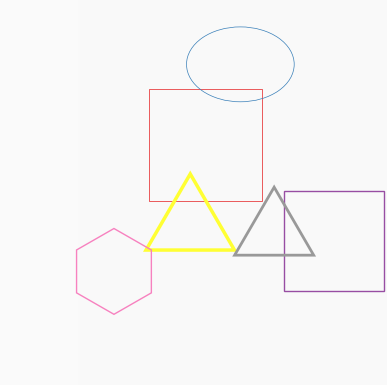[{"shape": "square", "thickness": 0.5, "radius": 0.72, "center": [0.53, 0.624]}, {"shape": "oval", "thickness": 0.5, "radius": 0.69, "center": [0.62, 0.833]}, {"shape": "square", "thickness": 1, "radius": 0.65, "center": [0.861, 0.375]}, {"shape": "triangle", "thickness": 2.5, "radius": 0.66, "center": [0.491, 0.416]}, {"shape": "hexagon", "thickness": 1, "radius": 0.56, "center": [0.294, 0.295]}, {"shape": "triangle", "thickness": 2, "radius": 0.59, "center": [0.707, 0.396]}]